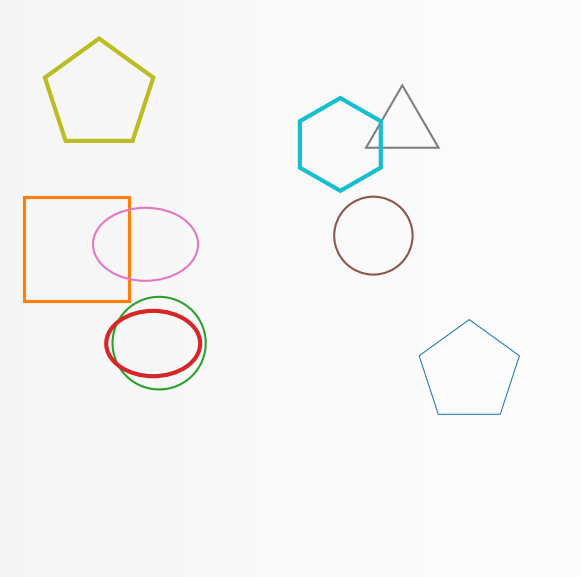[{"shape": "pentagon", "thickness": 0.5, "radius": 0.45, "center": [0.807, 0.355]}, {"shape": "square", "thickness": 1.5, "radius": 0.45, "center": [0.131, 0.568]}, {"shape": "circle", "thickness": 1, "radius": 0.4, "center": [0.274, 0.405]}, {"shape": "oval", "thickness": 2, "radius": 0.4, "center": [0.264, 0.404]}, {"shape": "circle", "thickness": 1, "radius": 0.34, "center": [0.642, 0.591]}, {"shape": "oval", "thickness": 1, "radius": 0.45, "center": [0.25, 0.576]}, {"shape": "triangle", "thickness": 1, "radius": 0.36, "center": [0.692, 0.779]}, {"shape": "pentagon", "thickness": 2, "radius": 0.49, "center": [0.17, 0.834]}, {"shape": "hexagon", "thickness": 2, "radius": 0.4, "center": [0.586, 0.749]}]